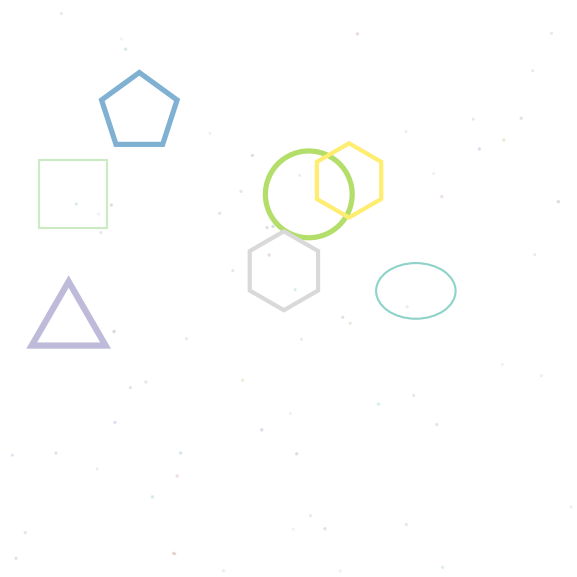[{"shape": "oval", "thickness": 1, "radius": 0.34, "center": [0.72, 0.495]}, {"shape": "triangle", "thickness": 3, "radius": 0.37, "center": [0.119, 0.438]}, {"shape": "pentagon", "thickness": 2.5, "radius": 0.34, "center": [0.241, 0.805]}, {"shape": "circle", "thickness": 2.5, "radius": 0.38, "center": [0.535, 0.663]}, {"shape": "hexagon", "thickness": 2, "radius": 0.34, "center": [0.492, 0.53]}, {"shape": "square", "thickness": 1, "radius": 0.3, "center": [0.127, 0.663]}, {"shape": "hexagon", "thickness": 2, "radius": 0.32, "center": [0.604, 0.687]}]